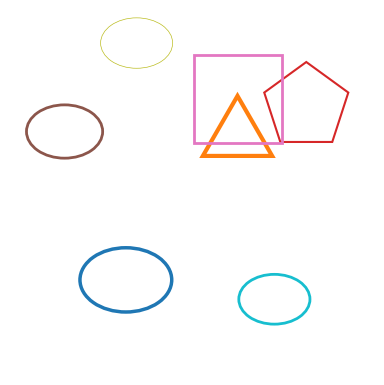[{"shape": "oval", "thickness": 2.5, "radius": 0.6, "center": [0.327, 0.273]}, {"shape": "triangle", "thickness": 3, "radius": 0.52, "center": [0.617, 0.647]}, {"shape": "pentagon", "thickness": 1.5, "radius": 0.57, "center": [0.796, 0.724]}, {"shape": "oval", "thickness": 2, "radius": 0.49, "center": [0.168, 0.658]}, {"shape": "square", "thickness": 2, "radius": 0.57, "center": [0.619, 0.743]}, {"shape": "oval", "thickness": 0.5, "radius": 0.47, "center": [0.355, 0.888]}, {"shape": "oval", "thickness": 2, "radius": 0.46, "center": [0.713, 0.223]}]